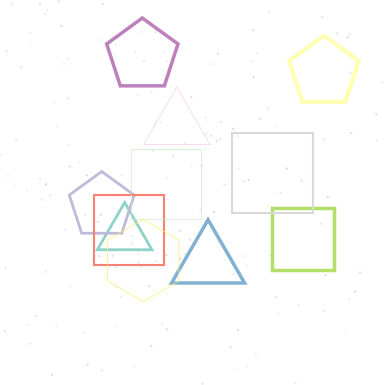[{"shape": "triangle", "thickness": 2, "radius": 0.41, "center": [0.324, 0.392]}, {"shape": "pentagon", "thickness": 3, "radius": 0.48, "center": [0.841, 0.812]}, {"shape": "pentagon", "thickness": 2, "radius": 0.44, "center": [0.264, 0.466]}, {"shape": "square", "thickness": 1.5, "radius": 0.45, "center": [0.335, 0.403]}, {"shape": "triangle", "thickness": 2.5, "radius": 0.55, "center": [0.54, 0.32]}, {"shape": "square", "thickness": 2.5, "radius": 0.4, "center": [0.786, 0.379]}, {"shape": "triangle", "thickness": 0.5, "radius": 0.5, "center": [0.459, 0.674]}, {"shape": "square", "thickness": 1.5, "radius": 0.52, "center": [0.709, 0.551]}, {"shape": "pentagon", "thickness": 2.5, "radius": 0.49, "center": [0.37, 0.856]}, {"shape": "square", "thickness": 0.5, "radius": 0.45, "center": [0.431, 0.523]}, {"shape": "hexagon", "thickness": 0.5, "radius": 0.53, "center": [0.372, 0.323]}]